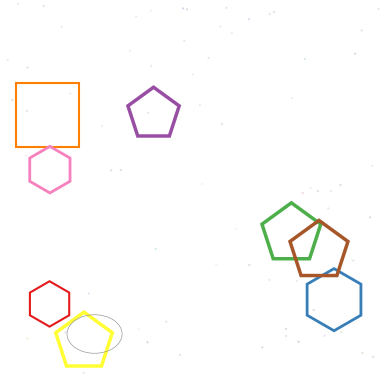[{"shape": "hexagon", "thickness": 1.5, "radius": 0.29, "center": [0.129, 0.211]}, {"shape": "hexagon", "thickness": 2, "radius": 0.4, "center": [0.868, 0.222]}, {"shape": "pentagon", "thickness": 2.5, "radius": 0.4, "center": [0.757, 0.393]}, {"shape": "pentagon", "thickness": 2.5, "radius": 0.35, "center": [0.399, 0.703]}, {"shape": "square", "thickness": 1.5, "radius": 0.41, "center": [0.124, 0.702]}, {"shape": "pentagon", "thickness": 2.5, "radius": 0.39, "center": [0.218, 0.112]}, {"shape": "pentagon", "thickness": 2.5, "radius": 0.4, "center": [0.829, 0.348]}, {"shape": "hexagon", "thickness": 2, "radius": 0.3, "center": [0.13, 0.559]}, {"shape": "oval", "thickness": 0.5, "radius": 0.36, "center": [0.246, 0.132]}]